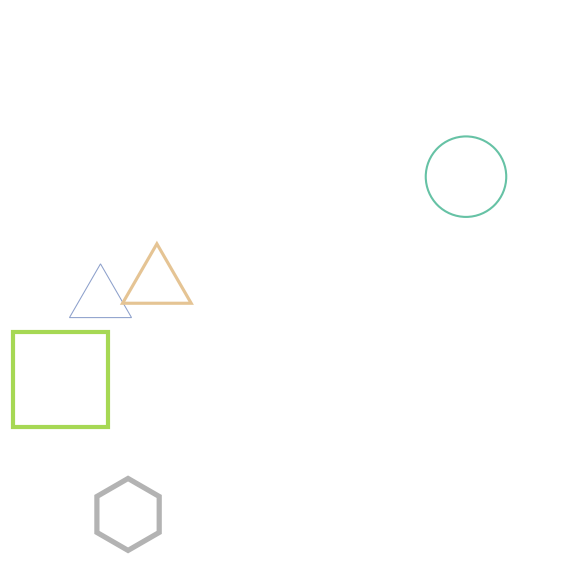[{"shape": "circle", "thickness": 1, "radius": 0.35, "center": [0.807, 0.693]}, {"shape": "triangle", "thickness": 0.5, "radius": 0.31, "center": [0.174, 0.48]}, {"shape": "square", "thickness": 2, "radius": 0.41, "center": [0.105, 0.342]}, {"shape": "triangle", "thickness": 1.5, "radius": 0.34, "center": [0.272, 0.508]}, {"shape": "hexagon", "thickness": 2.5, "radius": 0.31, "center": [0.222, 0.108]}]